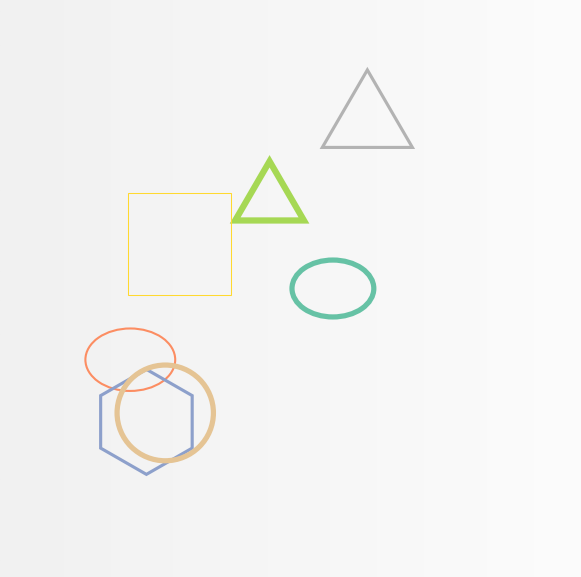[{"shape": "oval", "thickness": 2.5, "radius": 0.35, "center": [0.573, 0.5]}, {"shape": "oval", "thickness": 1, "radius": 0.39, "center": [0.224, 0.376]}, {"shape": "hexagon", "thickness": 1.5, "radius": 0.45, "center": [0.252, 0.269]}, {"shape": "triangle", "thickness": 3, "radius": 0.34, "center": [0.464, 0.652]}, {"shape": "square", "thickness": 0.5, "radius": 0.44, "center": [0.309, 0.577]}, {"shape": "circle", "thickness": 2.5, "radius": 0.41, "center": [0.284, 0.284]}, {"shape": "triangle", "thickness": 1.5, "radius": 0.45, "center": [0.632, 0.789]}]